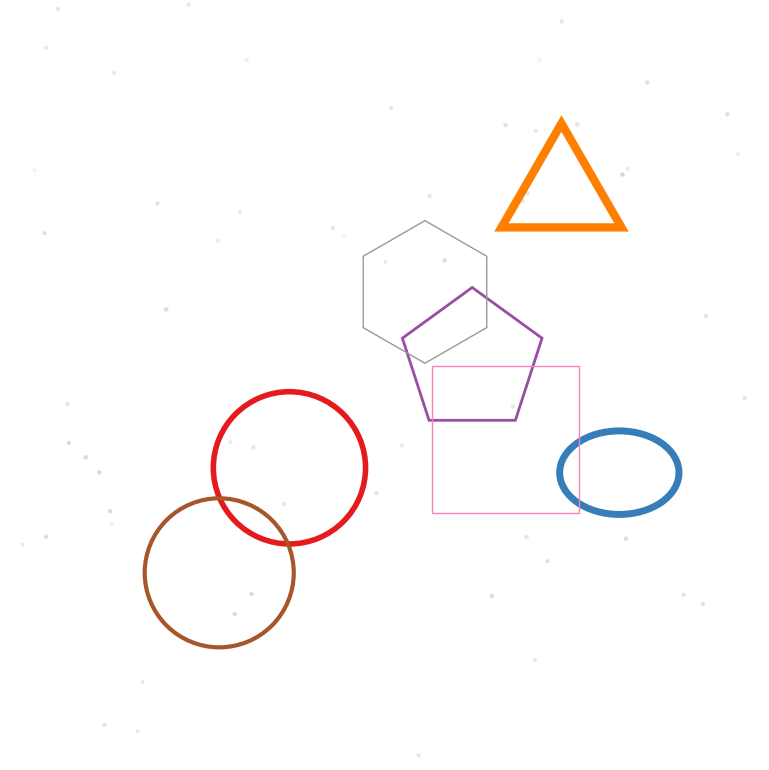[{"shape": "circle", "thickness": 2, "radius": 0.49, "center": [0.376, 0.392]}, {"shape": "oval", "thickness": 2.5, "radius": 0.39, "center": [0.804, 0.386]}, {"shape": "pentagon", "thickness": 1, "radius": 0.48, "center": [0.613, 0.531]}, {"shape": "triangle", "thickness": 3, "radius": 0.45, "center": [0.729, 0.75]}, {"shape": "circle", "thickness": 1.5, "radius": 0.48, "center": [0.285, 0.256]}, {"shape": "square", "thickness": 0.5, "radius": 0.48, "center": [0.657, 0.43]}, {"shape": "hexagon", "thickness": 0.5, "radius": 0.46, "center": [0.552, 0.621]}]